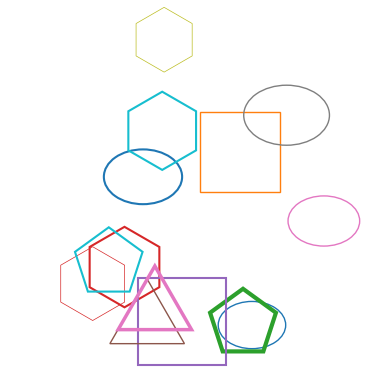[{"shape": "oval", "thickness": 1, "radius": 0.44, "center": [0.654, 0.156]}, {"shape": "oval", "thickness": 1.5, "radius": 0.51, "center": [0.371, 0.541]}, {"shape": "square", "thickness": 1, "radius": 0.52, "center": [0.623, 0.605]}, {"shape": "pentagon", "thickness": 3, "radius": 0.45, "center": [0.631, 0.16]}, {"shape": "hexagon", "thickness": 1.5, "radius": 0.52, "center": [0.323, 0.306]}, {"shape": "hexagon", "thickness": 0.5, "radius": 0.48, "center": [0.241, 0.263]}, {"shape": "square", "thickness": 1.5, "radius": 0.57, "center": [0.473, 0.165]}, {"shape": "triangle", "thickness": 1, "radius": 0.56, "center": [0.382, 0.163]}, {"shape": "oval", "thickness": 1, "radius": 0.47, "center": [0.841, 0.426]}, {"shape": "triangle", "thickness": 2.5, "radius": 0.55, "center": [0.402, 0.199]}, {"shape": "oval", "thickness": 1, "radius": 0.56, "center": [0.744, 0.701]}, {"shape": "hexagon", "thickness": 0.5, "radius": 0.42, "center": [0.426, 0.897]}, {"shape": "hexagon", "thickness": 1.5, "radius": 0.51, "center": [0.421, 0.66]}, {"shape": "pentagon", "thickness": 1.5, "radius": 0.46, "center": [0.283, 0.317]}]